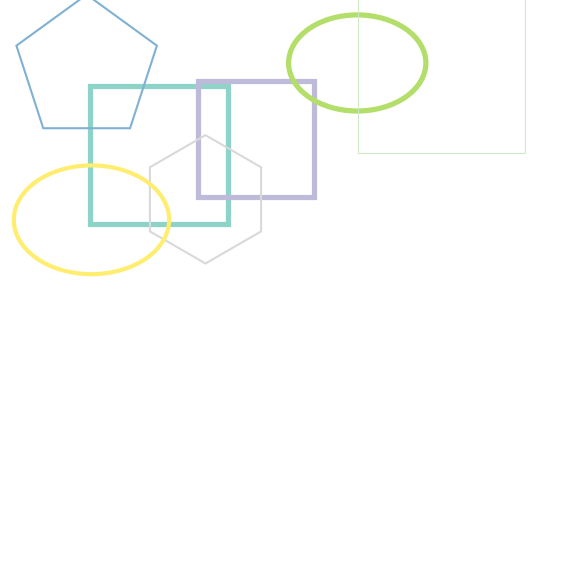[{"shape": "square", "thickness": 2.5, "radius": 0.6, "center": [0.275, 0.73]}, {"shape": "square", "thickness": 2.5, "radius": 0.5, "center": [0.443, 0.758]}, {"shape": "pentagon", "thickness": 1, "radius": 0.64, "center": [0.15, 0.881]}, {"shape": "oval", "thickness": 2.5, "radius": 0.59, "center": [0.619, 0.89]}, {"shape": "hexagon", "thickness": 1, "radius": 0.56, "center": [0.356, 0.654]}, {"shape": "square", "thickness": 0.5, "radius": 0.72, "center": [0.765, 0.879]}, {"shape": "oval", "thickness": 2, "radius": 0.67, "center": [0.158, 0.619]}]